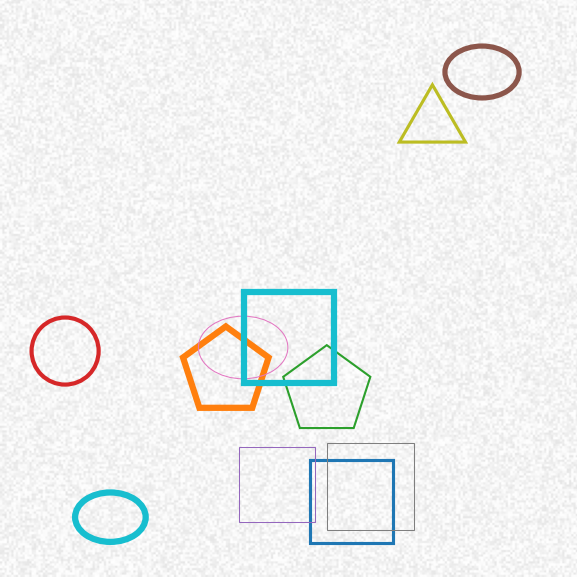[{"shape": "square", "thickness": 1.5, "radius": 0.36, "center": [0.609, 0.131]}, {"shape": "pentagon", "thickness": 3, "radius": 0.39, "center": [0.391, 0.356]}, {"shape": "pentagon", "thickness": 1, "radius": 0.4, "center": [0.566, 0.322]}, {"shape": "circle", "thickness": 2, "radius": 0.29, "center": [0.113, 0.391]}, {"shape": "square", "thickness": 0.5, "radius": 0.33, "center": [0.48, 0.16]}, {"shape": "oval", "thickness": 2.5, "radius": 0.32, "center": [0.835, 0.874]}, {"shape": "oval", "thickness": 0.5, "radius": 0.39, "center": [0.421, 0.397]}, {"shape": "square", "thickness": 0.5, "radius": 0.38, "center": [0.642, 0.157]}, {"shape": "triangle", "thickness": 1.5, "radius": 0.33, "center": [0.749, 0.786]}, {"shape": "oval", "thickness": 3, "radius": 0.31, "center": [0.191, 0.104]}, {"shape": "square", "thickness": 3, "radius": 0.39, "center": [0.5, 0.415]}]